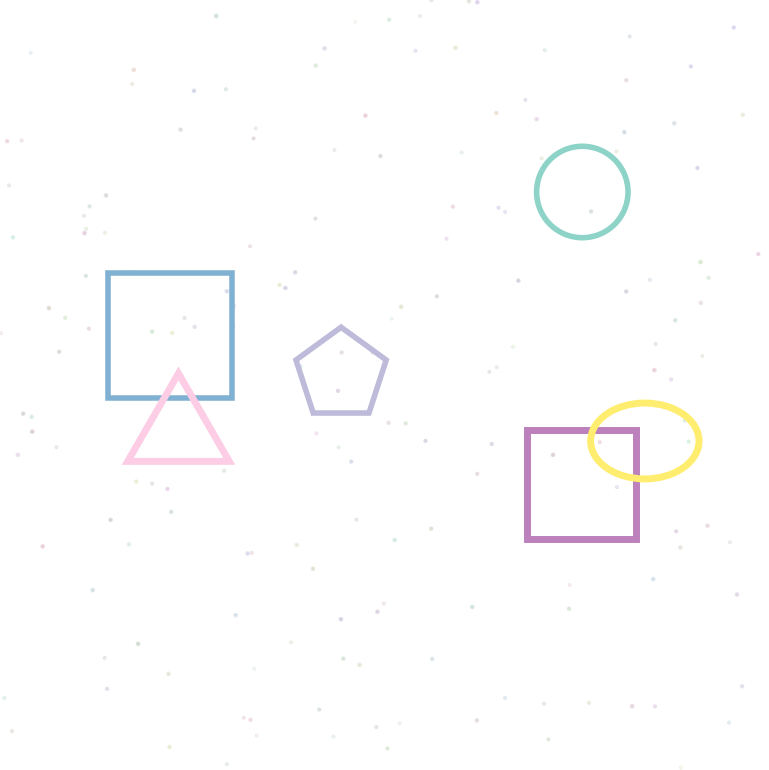[{"shape": "circle", "thickness": 2, "radius": 0.3, "center": [0.756, 0.751]}, {"shape": "pentagon", "thickness": 2, "radius": 0.31, "center": [0.443, 0.513]}, {"shape": "square", "thickness": 2, "radius": 0.4, "center": [0.221, 0.564]}, {"shape": "triangle", "thickness": 2.5, "radius": 0.38, "center": [0.232, 0.439]}, {"shape": "square", "thickness": 2.5, "radius": 0.36, "center": [0.755, 0.371]}, {"shape": "oval", "thickness": 2.5, "radius": 0.35, "center": [0.837, 0.427]}]